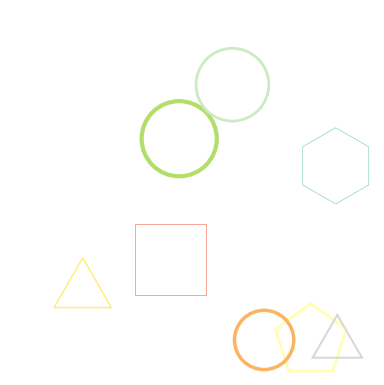[{"shape": "hexagon", "thickness": 0.5, "radius": 0.5, "center": [0.872, 0.569]}, {"shape": "pentagon", "thickness": 2, "radius": 0.48, "center": [0.807, 0.115]}, {"shape": "square", "thickness": 0.5, "radius": 0.46, "center": [0.443, 0.326]}, {"shape": "circle", "thickness": 2.5, "radius": 0.38, "center": [0.686, 0.117]}, {"shape": "circle", "thickness": 3, "radius": 0.49, "center": [0.465, 0.64]}, {"shape": "triangle", "thickness": 1.5, "radius": 0.37, "center": [0.876, 0.108]}, {"shape": "circle", "thickness": 2, "radius": 0.47, "center": [0.604, 0.78]}, {"shape": "triangle", "thickness": 1, "radius": 0.43, "center": [0.215, 0.244]}]